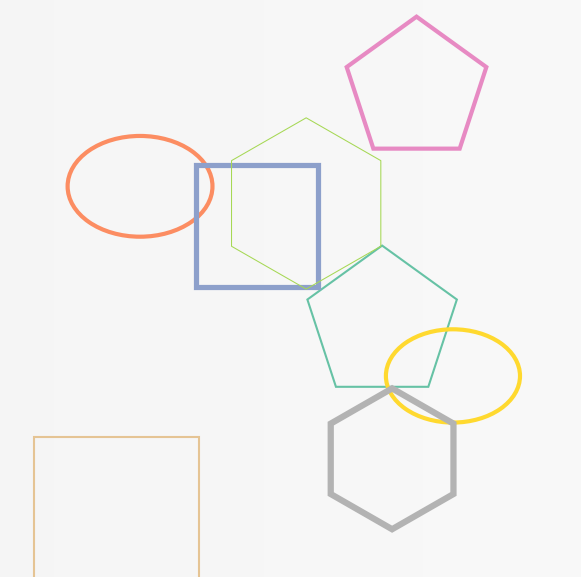[{"shape": "pentagon", "thickness": 1, "radius": 0.68, "center": [0.657, 0.439]}, {"shape": "oval", "thickness": 2, "radius": 0.62, "center": [0.241, 0.676]}, {"shape": "square", "thickness": 2.5, "radius": 0.53, "center": [0.442, 0.608]}, {"shape": "pentagon", "thickness": 2, "radius": 0.63, "center": [0.717, 0.844]}, {"shape": "hexagon", "thickness": 0.5, "radius": 0.74, "center": [0.527, 0.647]}, {"shape": "oval", "thickness": 2, "radius": 0.58, "center": [0.779, 0.348]}, {"shape": "square", "thickness": 1, "radius": 0.71, "center": [0.2, 0.101]}, {"shape": "hexagon", "thickness": 3, "radius": 0.61, "center": [0.675, 0.205]}]